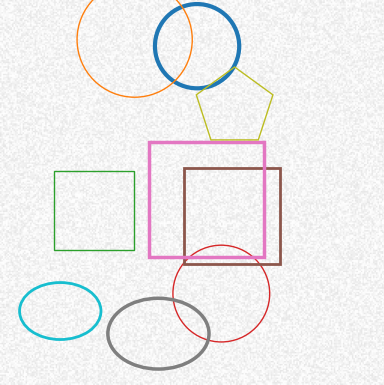[{"shape": "circle", "thickness": 3, "radius": 0.55, "center": [0.512, 0.88]}, {"shape": "circle", "thickness": 1, "radius": 0.75, "center": [0.35, 0.897]}, {"shape": "square", "thickness": 1, "radius": 0.51, "center": [0.244, 0.454]}, {"shape": "circle", "thickness": 1, "radius": 0.63, "center": [0.575, 0.237]}, {"shape": "square", "thickness": 2, "radius": 0.62, "center": [0.603, 0.438]}, {"shape": "square", "thickness": 2.5, "radius": 0.75, "center": [0.536, 0.482]}, {"shape": "oval", "thickness": 2.5, "radius": 0.66, "center": [0.412, 0.133]}, {"shape": "pentagon", "thickness": 1, "radius": 0.52, "center": [0.609, 0.721]}, {"shape": "oval", "thickness": 2, "radius": 0.53, "center": [0.157, 0.192]}]